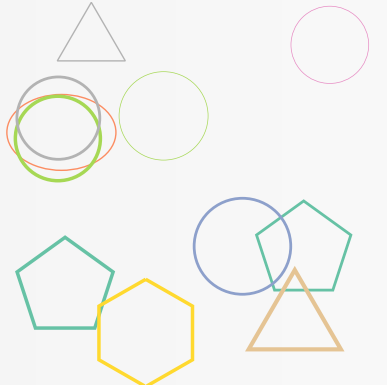[{"shape": "pentagon", "thickness": 2, "radius": 0.64, "center": [0.784, 0.35]}, {"shape": "pentagon", "thickness": 2.5, "radius": 0.65, "center": [0.168, 0.253]}, {"shape": "oval", "thickness": 1, "radius": 0.7, "center": [0.158, 0.656]}, {"shape": "circle", "thickness": 2, "radius": 0.62, "center": [0.626, 0.36]}, {"shape": "circle", "thickness": 0.5, "radius": 0.5, "center": [0.851, 0.884]}, {"shape": "circle", "thickness": 0.5, "radius": 0.57, "center": [0.422, 0.699]}, {"shape": "circle", "thickness": 2.5, "radius": 0.55, "center": [0.149, 0.64]}, {"shape": "hexagon", "thickness": 2.5, "radius": 0.7, "center": [0.376, 0.135]}, {"shape": "triangle", "thickness": 3, "radius": 0.69, "center": [0.761, 0.161]}, {"shape": "circle", "thickness": 2, "radius": 0.53, "center": [0.151, 0.693]}, {"shape": "triangle", "thickness": 1, "radius": 0.51, "center": [0.236, 0.893]}]